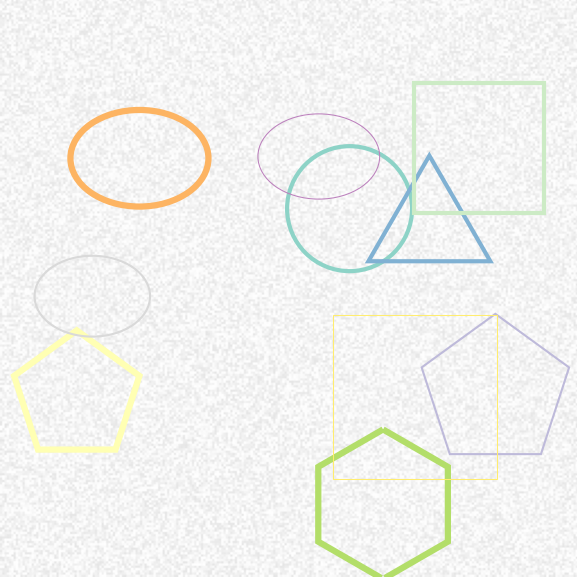[{"shape": "circle", "thickness": 2, "radius": 0.54, "center": [0.605, 0.638]}, {"shape": "pentagon", "thickness": 3, "radius": 0.57, "center": [0.133, 0.313]}, {"shape": "pentagon", "thickness": 1, "radius": 0.67, "center": [0.858, 0.321]}, {"shape": "triangle", "thickness": 2, "radius": 0.61, "center": [0.743, 0.608]}, {"shape": "oval", "thickness": 3, "radius": 0.6, "center": [0.241, 0.725]}, {"shape": "hexagon", "thickness": 3, "radius": 0.65, "center": [0.663, 0.126]}, {"shape": "oval", "thickness": 1, "radius": 0.5, "center": [0.16, 0.486]}, {"shape": "oval", "thickness": 0.5, "radius": 0.53, "center": [0.552, 0.728]}, {"shape": "square", "thickness": 2, "radius": 0.56, "center": [0.83, 0.743]}, {"shape": "square", "thickness": 0.5, "radius": 0.71, "center": [0.719, 0.312]}]